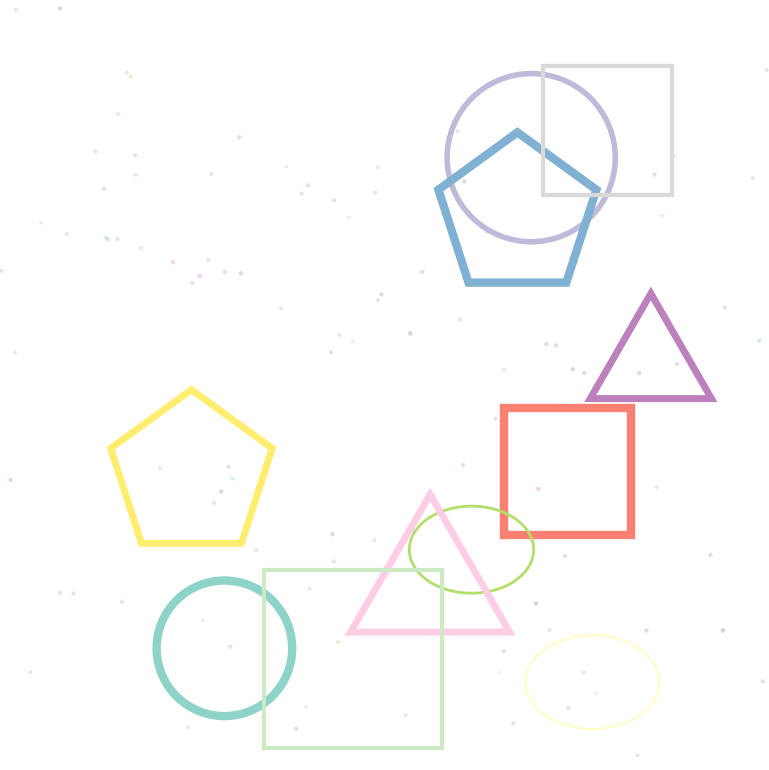[{"shape": "circle", "thickness": 3, "radius": 0.44, "center": [0.291, 0.158]}, {"shape": "oval", "thickness": 0.5, "radius": 0.44, "center": [0.769, 0.114]}, {"shape": "circle", "thickness": 2, "radius": 0.55, "center": [0.69, 0.795]}, {"shape": "square", "thickness": 3, "radius": 0.41, "center": [0.737, 0.388]}, {"shape": "pentagon", "thickness": 3, "radius": 0.54, "center": [0.672, 0.72]}, {"shape": "oval", "thickness": 1, "radius": 0.4, "center": [0.612, 0.286]}, {"shape": "triangle", "thickness": 2.5, "radius": 0.6, "center": [0.559, 0.239]}, {"shape": "square", "thickness": 1.5, "radius": 0.42, "center": [0.789, 0.831]}, {"shape": "triangle", "thickness": 2.5, "radius": 0.45, "center": [0.845, 0.528]}, {"shape": "square", "thickness": 1.5, "radius": 0.58, "center": [0.458, 0.144]}, {"shape": "pentagon", "thickness": 2.5, "radius": 0.55, "center": [0.249, 0.384]}]